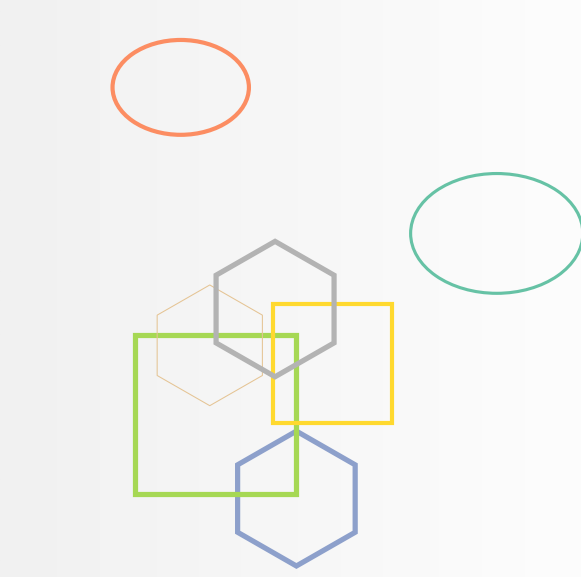[{"shape": "oval", "thickness": 1.5, "radius": 0.74, "center": [0.855, 0.595]}, {"shape": "oval", "thickness": 2, "radius": 0.59, "center": [0.311, 0.848]}, {"shape": "hexagon", "thickness": 2.5, "radius": 0.58, "center": [0.51, 0.136]}, {"shape": "square", "thickness": 2.5, "radius": 0.69, "center": [0.37, 0.281]}, {"shape": "square", "thickness": 2, "radius": 0.51, "center": [0.572, 0.37]}, {"shape": "hexagon", "thickness": 0.5, "radius": 0.52, "center": [0.361, 0.401]}, {"shape": "hexagon", "thickness": 2.5, "radius": 0.59, "center": [0.473, 0.464]}]